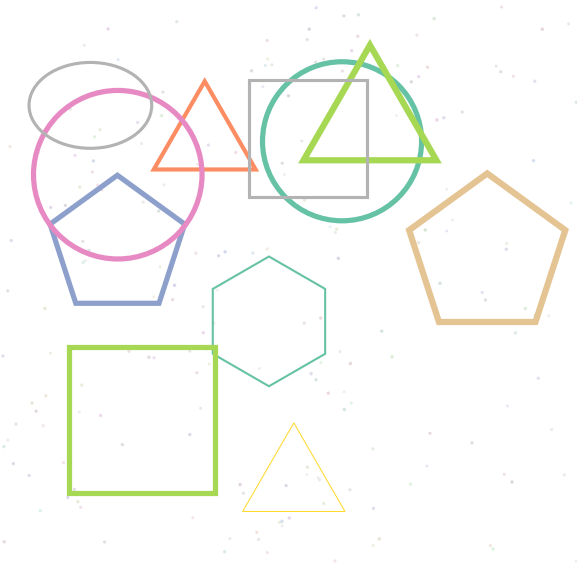[{"shape": "hexagon", "thickness": 1, "radius": 0.56, "center": [0.466, 0.443]}, {"shape": "circle", "thickness": 2.5, "radius": 0.69, "center": [0.592, 0.755]}, {"shape": "triangle", "thickness": 2, "radius": 0.51, "center": [0.354, 0.757]}, {"shape": "pentagon", "thickness": 2.5, "radius": 0.61, "center": [0.203, 0.573]}, {"shape": "circle", "thickness": 2.5, "radius": 0.73, "center": [0.204, 0.697]}, {"shape": "triangle", "thickness": 3, "radius": 0.66, "center": [0.641, 0.788]}, {"shape": "square", "thickness": 2.5, "radius": 0.63, "center": [0.246, 0.273]}, {"shape": "triangle", "thickness": 0.5, "radius": 0.51, "center": [0.509, 0.165]}, {"shape": "pentagon", "thickness": 3, "radius": 0.71, "center": [0.844, 0.557]}, {"shape": "oval", "thickness": 1.5, "radius": 0.53, "center": [0.156, 0.817]}, {"shape": "square", "thickness": 1.5, "radius": 0.51, "center": [0.533, 0.759]}]